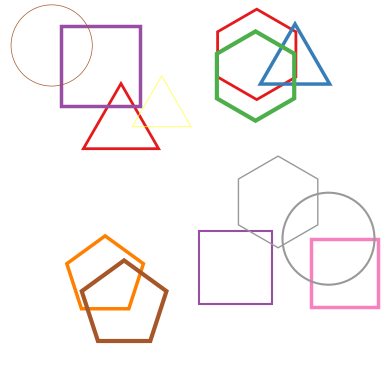[{"shape": "triangle", "thickness": 2, "radius": 0.56, "center": [0.314, 0.67]}, {"shape": "hexagon", "thickness": 2, "radius": 0.59, "center": [0.667, 0.859]}, {"shape": "triangle", "thickness": 2.5, "radius": 0.52, "center": [0.766, 0.834]}, {"shape": "hexagon", "thickness": 3, "radius": 0.58, "center": [0.664, 0.802]}, {"shape": "square", "thickness": 1.5, "radius": 0.47, "center": [0.612, 0.305]}, {"shape": "square", "thickness": 2.5, "radius": 0.52, "center": [0.261, 0.828]}, {"shape": "pentagon", "thickness": 2.5, "radius": 0.52, "center": [0.273, 0.283]}, {"shape": "triangle", "thickness": 0.5, "radius": 0.44, "center": [0.42, 0.715]}, {"shape": "circle", "thickness": 0.5, "radius": 0.53, "center": [0.134, 0.882]}, {"shape": "pentagon", "thickness": 3, "radius": 0.58, "center": [0.322, 0.208]}, {"shape": "square", "thickness": 2.5, "radius": 0.44, "center": [0.895, 0.29]}, {"shape": "circle", "thickness": 1.5, "radius": 0.6, "center": [0.853, 0.38]}, {"shape": "hexagon", "thickness": 1, "radius": 0.6, "center": [0.722, 0.475]}]